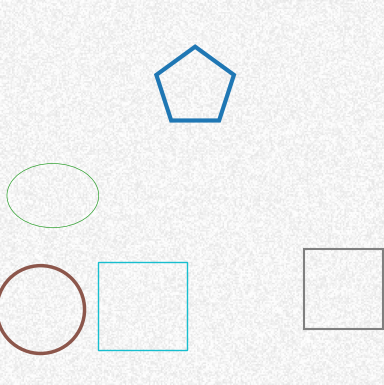[{"shape": "pentagon", "thickness": 3, "radius": 0.53, "center": [0.507, 0.773]}, {"shape": "oval", "thickness": 0.5, "radius": 0.6, "center": [0.137, 0.492]}, {"shape": "circle", "thickness": 2.5, "radius": 0.57, "center": [0.106, 0.196]}, {"shape": "square", "thickness": 1.5, "radius": 0.51, "center": [0.893, 0.249]}, {"shape": "square", "thickness": 1, "radius": 0.57, "center": [0.37, 0.205]}]